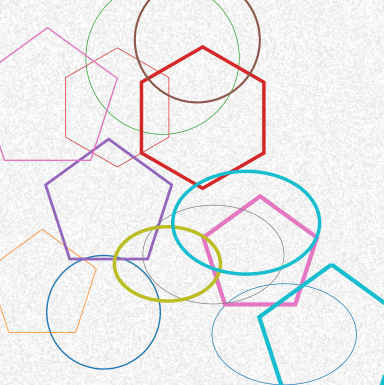[{"shape": "oval", "thickness": 0.5, "radius": 0.94, "center": [0.738, 0.132]}, {"shape": "circle", "thickness": 1, "radius": 0.74, "center": [0.269, 0.189]}, {"shape": "pentagon", "thickness": 0.5, "radius": 0.74, "center": [0.11, 0.256]}, {"shape": "circle", "thickness": 0.5, "radius": 1.0, "center": [0.422, 0.85]}, {"shape": "hexagon", "thickness": 0.5, "radius": 0.77, "center": [0.305, 0.721]}, {"shape": "hexagon", "thickness": 2.5, "radius": 0.92, "center": [0.526, 0.694]}, {"shape": "pentagon", "thickness": 2, "radius": 0.86, "center": [0.282, 0.467]}, {"shape": "circle", "thickness": 1.5, "radius": 0.81, "center": [0.513, 0.896]}, {"shape": "pentagon", "thickness": 1, "radius": 0.95, "center": [0.124, 0.738]}, {"shape": "pentagon", "thickness": 3, "radius": 0.78, "center": [0.676, 0.335]}, {"shape": "oval", "thickness": 0.5, "radius": 0.92, "center": [0.554, 0.339]}, {"shape": "oval", "thickness": 2.5, "radius": 0.69, "center": [0.435, 0.315]}, {"shape": "oval", "thickness": 2.5, "radius": 0.95, "center": [0.639, 0.422]}, {"shape": "pentagon", "thickness": 3, "radius": 0.99, "center": [0.861, 0.115]}]